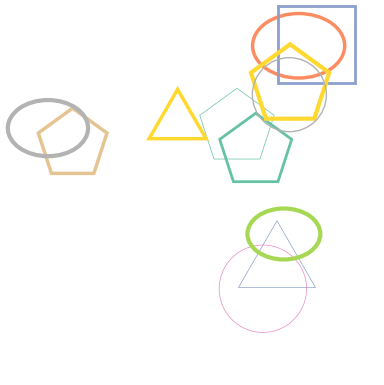[{"shape": "pentagon", "thickness": 0.5, "radius": 0.51, "center": [0.615, 0.669]}, {"shape": "pentagon", "thickness": 2, "radius": 0.49, "center": [0.664, 0.608]}, {"shape": "oval", "thickness": 2.5, "radius": 0.6, "center": [0.776, 0.881]}, {"shape": "square", "thickness": 2, "radius": 0.5, "center": [0.821, 0.885]}, {"shape": "triangle", "thickness": 0.5, "radius": 0.58, "center": [0.719, 0.311]}, {"shape": "circle", "thickness": 0.5, "radius": 0.57, "center": [0.683, 0.25]}, {"shape": "oval", "thickness": 3, "radius": 0.47, "center": [0.737, 0.392]}, {"shape": "triangle", "thickness": 2.5, "radius": 0.43, "center": [0.461, 0.683]}, {"shape": "pentagon", "thickness": 3, "radius": 0.53, "center": [0.754, 0.778]}, {"shape": "pentagon", "thickness": 2.5, "radius": 0.47, "center": [0.189, 0.625]}, {"shape": "oval", "thickness": 3, "radius": 0.52, "center": [0.125, 0.667]}, {"shape": "circle", "thickness": 1, "radius": 0.48, "center": [0.752, 0.754]}]